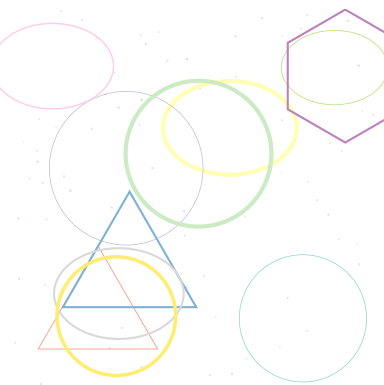[{"shape": "circle", "thickness": 0.5, "radius": 0.83, "center": [0.787, 0.173]}, {"shape": "oval", "thickness": 3, "radius": 0.87, "center": [0.597, 0.668]}, {"shape": "circle", "thickness": 0.5, "radius": 1.0, "center": [0.328, 0.563]}, {"shape": "triangle", "thickness": 0.5, "radius": 0.89, "center": [0.254, 0.183]}, {"shape": "triangle", "thickness": 1.5, "radius": 1.0, "center": [0.337, 0.302]}, {"shape": "oval", "thickness": 0.5, "radius": 0.69, "center": [0.869, 0.824]}, {"shape": "oval", "thickness": 1, "radius": 0.79, "center": [0.136, 0.828]}, {"shape": "oval", "thickness": 1.5, "radius": 0.84, "center": [0.309, 0.237]}, {"shape": "hexagon", "thickness": 1.5, "radius": 0.86, "center": [0.897, 0.802]}, {"shape": "circle", "thickness": 3, "radius": 0.95, "center": [0.516, 0.601]}, {"shape": "circle", "thickness": 2.5, "radius": 0.77, "center": [0.302, 0.179]}]